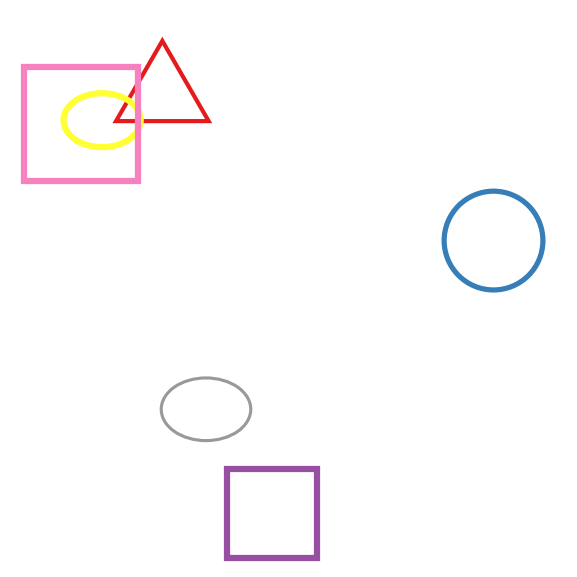[{"shape": "triangle", "thickness": 2, "radius": 0.46, "center": [0.281, 0.836]}, {"shape": "circle", "thickness": 2.5, "radius": 0.43, "center": [0.855, 0.583]}, {"shape": "square", "thickness": 3, "radius": 0.39, "center": [0.471, 0.11]}, {"shape": "oval", "thickness": 3, "radius": 0.33, "center": [0.177, 0.791]}, {"shape": "square", "thickness": 3, "radius": 0.49, "center": [0.14, 0.784]}, {"shape": "oval", "thickness": 1.5, "radius": 0.39, "center": [0.357, 0.29]}]